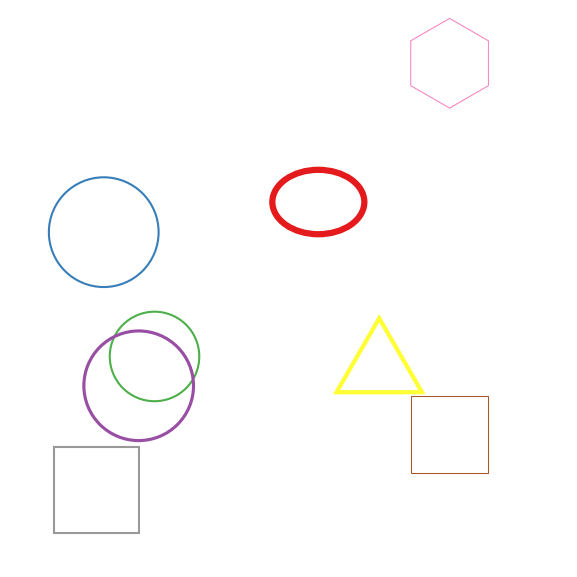[{"shape": "oval", "thickness": 3, "radius": 0.4, "center": [0.551, 0.649]}, {"shape": "circle", "thickness": 1, "radius": 0.48, "center": [0.18, 0.597]}, {"shape": "circle", "thickness": 1, "radius": 0.39, "center": [0.268, 0.382]}, {"shape": "circle", "thickness": 1.5, "radius": 0.47, "center": [0.24, 0.331]}, {"shape": "triangle", "thickness": 2, "radius": 0.43, "center": [0.657, 0.363]}, {"shape": "square", "thickness": 0.5, "radius": 0.33, "center": [0.778, 0.246]}, {"shape": "hexagon", "thickness": 0.5, "radius": 0.39, "center": [0.779, 0.89]}, {"shape": "square", "thickness": 1, "radius": 0.37, "center": [0.167, 0.151]}]